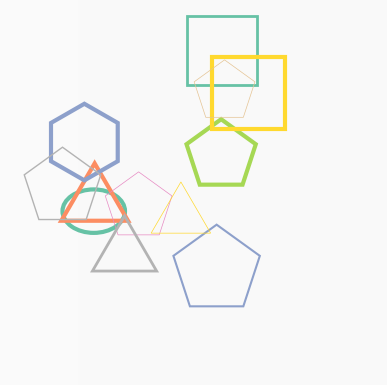[{"shape": "square", "thickness": 2, "radius": 0.45, "center": [0.573, 0.869]}, {"shape": "oval", "thickness": 3, "radius": 0.4, "center": [0.242, 0.452]}, {"shape": "triangle", "thickness": 3, "radius": 0.5, "center": [0.244, 0.476]}, {"shape": "pentagon", "thickness": 1.5, "radius": 0.59, "center": [0.559, 0.299]}, {"shape": "hexagon", "thickness": 3, "radius": 0.5, "center": [0.218, 0.631]}, {"shape": "pentagon", "thickness": 0.5, "radius": 0.45, "center": [0.358, 0.463]}, {"shape": "pentagon", "thickness": 3, "radius": 0.47, "center": [0.571, 0.596]}, {"shape": "triangle", "thickness": 0.5, "radius": 0.44, "center": [0.467, 0.439]}, {"shape": "square", "thickness": 3, "radius": 0.47, "center": [0.641, 0.758]}, {"shape": "pentagon", "thickness": 0.5, "radius": 0.41, "center": [0.579, 0.762]}, {"shape": "pentagon", "thickness": 1, "radius": 0.52, "center": [0.161, 0.514]}, {"shape": "triangle", "thickness": 2, "radius": 0.48, "center": [0.321, 0.344]}]